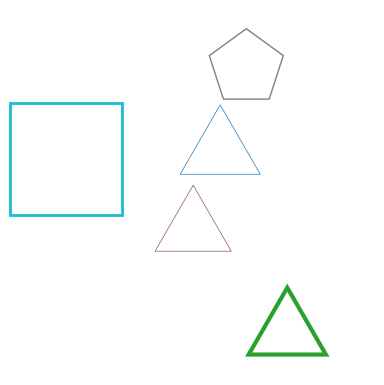[{"shape": "triangle", "thickness": 0.5, "radius": 0.6, "center": [0.572, 0.607]}, {"shape": "triangle", "thickness": 3, "radius": 0.58, "center": [0.746, 0.137]}, {"shape": "triangle", "thickness": 0.5, "radius": 0.57, "center": [0.502, 0.405]}, {"shape": "pentagon", "thickness": 1, "radius": 0.51, "center": [0.64, 0.824]}, {"shape": "square", "thickness": 2, "radius": 0.73, "center": [0.171, 0.586]}]